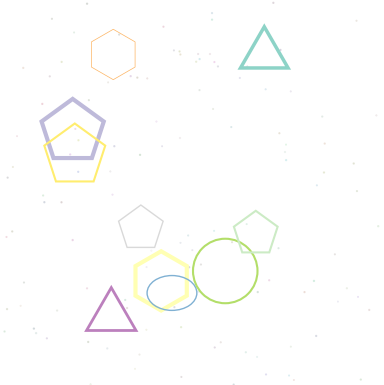[{"shape": "triangle", "thickness": 2.5, "radius": 0.36, "center": [0.686, 0.859]}, {"shape": "hexagon", "thickness": 3, "radius": 0.38, "center": [0.419, 0.27]}, {"shape": "pentagon", "thickness": 3, "radius": 0.42, "center": [0.189, 0.658]}, {"shape": "oval", "thickness": 1, "radius": 0.32, "center": [0.447, 0.239]}, {"shape": "hexagon", "thickness": 0.5, "radius": 0.33, "center": [0.294, 0.859]}, {"shape": "circle", "thickness": 1.5, "radius": 0.42, "center": [0.585, 0.296]}, {"shape": "pentagon", "thickness": 1, "radius": 0.3, "center": [0.366, 0.407]}, {"shape": "triangle", "thickness": 2, "radius": 0.37, "center": [0.289, 0.179]}, {"shape": "pentagon", "thickness": 1.5, "radius": 0.3, "center": [0.664, 0.393]}, {"shape": "pentagon", "thickness": 1.5, "radius": 0.42, "center": [0.194, 0.596]}]